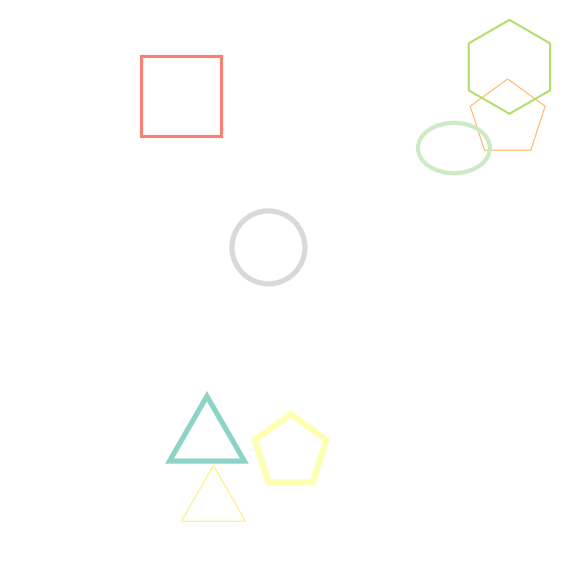[{"shape": "triangle", "thickness": 2.5, "radius": 0.37, "center": [0.358, 0.238]}, {"shape": "pentagon", "thickness": 3, "radius": 0.33, "center": [0.503, 0.217]}, {"shape": "square", "thickness": 1.5, "radius": 0.35, "center": [0.313, 0.833]}, {"shape": "pentagon", "thickness": 0.5, "radius": 0.34, "center": [0.879, 0.794]}, {"shape": "hexagon", "thickness": 1, "radius": 0.41, "center": [0.882, 0.883]}, {"shape": "circle", "thickness": 2.5, "radius": 0.32, "center": [0.465, 0.571]}, {"shape": "oval", "thickness": 2, "radius": 0.31, "center": [0.786, 0.743]}, {"shape": "triangle", "thickness": 0.5, "radius": 0.32, "center": [0.37, 0.129]}]